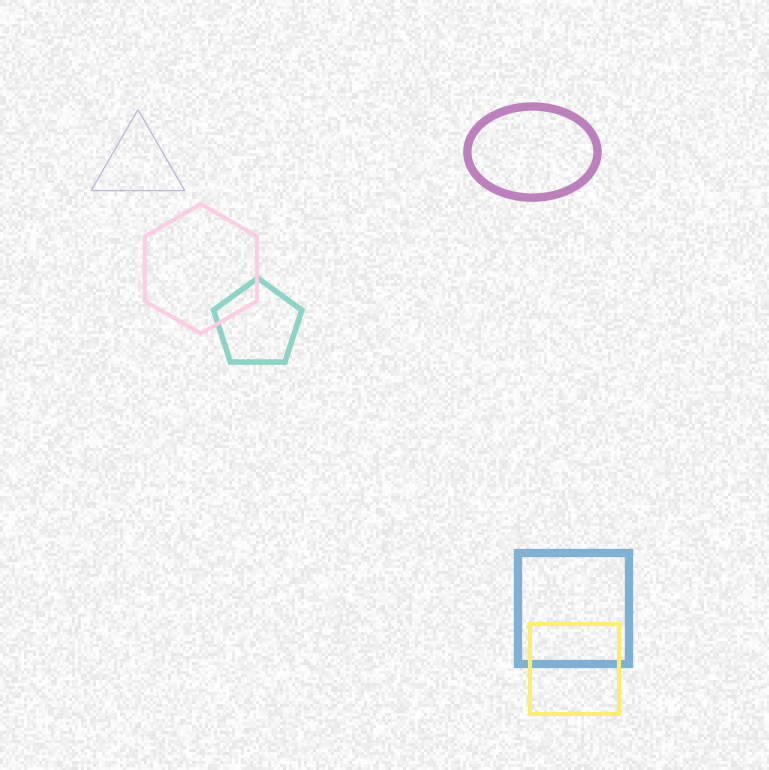[{"shape": "pentagon", "thickness": 2, "radius": 0.3, "center": [0.335, 0.579]}, {"shape": "triangle", "thickness": 0.5, "radius": 0.35, "center": [0.179, 0.788]}, {"shape": "square", "thickness": 3, "radius": 0.36, "center": [0.745, 0.209]}, {"shape": "hexagon", "thickness": 1.5, "radius": 0.42, "center": [0.261, 0.651]}, {"shape": "oval", "thickness": 3, "radius": 0.42, "center": [0.691, 0.802]}, {"shape": "square", "thickness": 1.5, "radius": 0.29, "center": [0.746, 0.131]}]